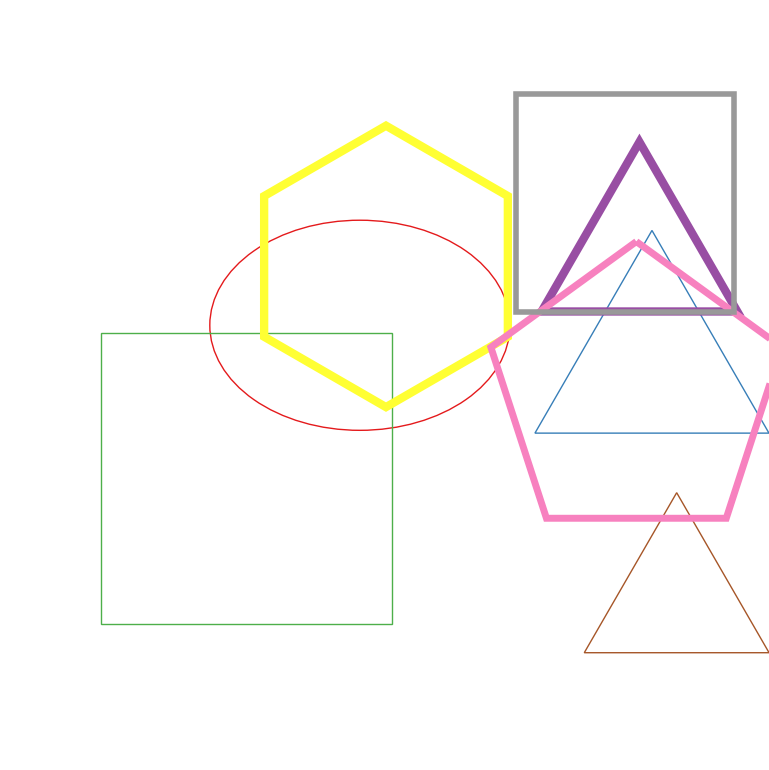[{"shape": "oval", "thickness": 0.5, "radius": 0.97, "center": [0.467, 0.578]}, {"shape": "triangle", "thickness": 0.5, "radius": 0.88, "center": [0.847, 0.525]}, {"shape": "square", "thickness": 0.5, "radius": 0.94, "center": [0.32, 0.378]}, {"shape": "triangle", "thickness": 3, "radius": 0.73, "center": [0.83, 0.669]}, {"shape": "hexagon", "thickness": 3, "radius": 0.91, "center": [0.501, 0.654]}, {"shape": "triangle", "thickness": 0.5, "radius": 0.69, "center": [0.879, 0.222]}, {"shape": "pentagon", "thickness": 2.5, "radius": 0.99, "center": [0.826, 0.488]}, {"shape": "square", "thickness": 2, "radius": 0.71, "center": [0.812, 0.736]}]